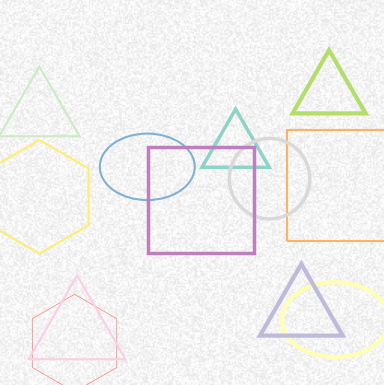[{"shape": "triangle", "thickness": 2.5, "radius": 0.5, "center": [0.612, 0.616]}, {"shape": "oval", "thickness": 3, "radius": 0.7, "center": [0.871, 0.17]}, {"shape": "triangle", "thickness": 3, "radius": 0.62, "center": [0.783, 0.19]}, {"shape": "hexagon", "thickness": 0.5, "radius": 0.63, "center": [0.194, 0.109]}, {"shape": "oval", "thickness": 1.5, "radius": 0.62, "center": [0.383, 0.567]}, {"shape": "square", "thickness": 1.5, "radius": 0.72, "center": [0.889, 0.518]}, {"shape": "triangle", "thickness": 3, "radius": 0.55, "center": [0.855, 0.76]}, {"shape": "triangle", "thickness": 1.5, "radius": 0.72, "center": [0.2, 0.14]}, {"shape": "circle", "thickness": 2.5, "radius": 0.52, "center": [0.7, 0.536]}, {"shape": "square", "thickness": 2.5, "radius": 0.69, "center": [0.522, 0.481]}, {"shape": "triangle", "thickness": 1.5, "radius": 0.6, "center": [0.102, 0.706]}, {"shape": "hexagon", "thickness": 1.5, "radius": 0.74, "center": [0.102, 0.489]}]